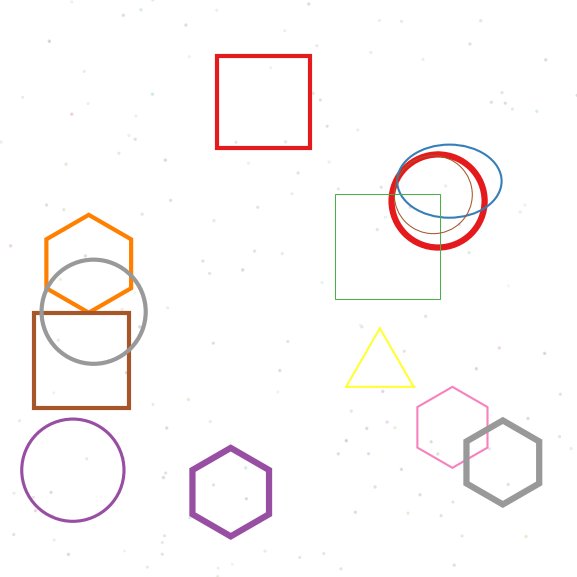[{"shape": "circle", "thickness": 3, "radius": 0.4, "center": [0.759, 0.651]}, {"shape": "square", "thickness": 2, "radius": 0.4, "center": [0.456, 0.823]}, {"shape": "oval", "thickness": 1, "radius": 0.45, "center": [0.778, 0.685]}, {"shape": "square", "thickness": 0.5, "radius": 0.46, "center": [0.671, 0.573]}, {"shape": "circle", "thickness": 1.5, "radius": 0.44, "center": [0.126, 0.185]}, {"shape": "hexagon", "thickness": 3, "radius": 0.38, "center": [0.4, 0.147]}, {"shape": "hexagon", "thickness": 2, "radius": 0.42, "center": [0.154, 0.542]}, {"shape": "triangle", "thickness": 1, "radius": 0.34, "center": [0.658, 0.363]}, {"shape": "square", "thickness": 2, "radius": 0.41, "center": [0.142, 0.376]}, {"shape": "circle", "thickness": 0.5, "radius": 0.34, "center": [0.75, 0.662]}, {"shape": "hexagon", "thickness": 1, "radius": 0.35, "center": [0.783, 0.259]}, {"shape": "circle", "thickness": 2, "radius": 0.45, "center": [0.162, 0.459]}, {"shape": "hexagon", "thickness": 3, "radius": 0.36, "center": [0.871, 0.198]}]